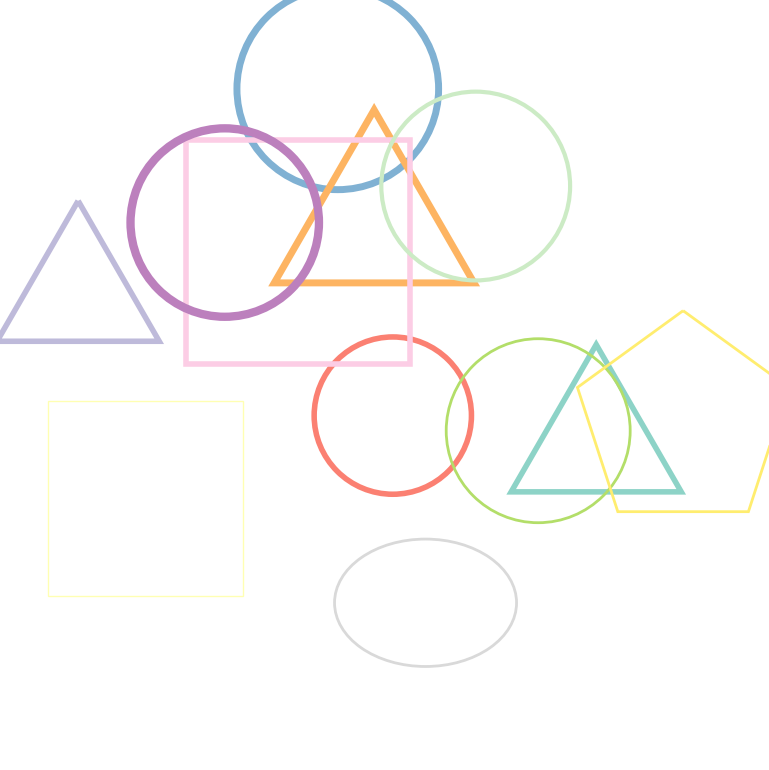[{"shape": "triangle", "thickness": 2, "radius": 0.64, "center": [0.774, 0.425]}, {"shape": "square", "thickness": 0.5, "radius": 0.63, "center": [0.189, 0.352]}, {"shape": "triangle", "thickness": 2, "radius": 0.61, "center": [0.101, 0.618]}, {"shape": "circle", "thickness": 2, "radius": 0.51, "center": [0.51, 0.46]}, {"shape": "circle", "thickness": 2.5, "radius": 0.65, "center": [0.439, 0.885]}, {"shape": "triangle", "thickness": 2.5, "radius": 0.75, "center": [0.486, 0.708]}, {"shape": "circle", "thickness": 1, "radius": 0.6, "center": [0.699, 0.441]}, {"shape": "square", "thickness": 2, "radius": 0.73, "center": [0.387, 0.673]}, {"shape": "oval", "thickness": 1, "radius": 0.59, "center": [0.553, 0.217]}, {"shape": "circle", "thickness": 3, "radius": 0.61, "center": [0.292, 0.711]}, {"shape": "circle", "thickness": 1.5, "radius": 0.61, "center": [0.618, 0.758]}, {"shape": "pentagon", "thickness": 1, "radius": 0.72, "center": [0.887, 0.452]}]